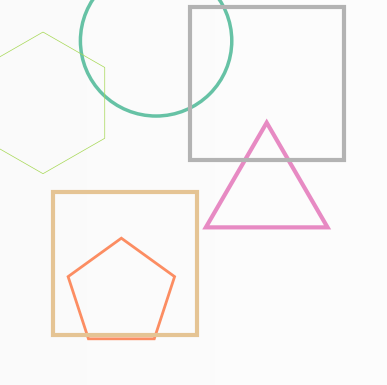[{"shape": "circle", "thickness": 2.5, "radius": 0.98, "center": [0.403, 0.894]}, {"shape": "pentagon", "thickness": 2, "radius": 0.72, "center": [0.313, 0.237]}, {"shape": "triangle", "thickness": 3, "radius": 0.91, "center": [0.688, 0.5]}, {"shape": "hexagon", "thickness": 0.5, "radius": 0.92, "center": [0.111, 0.733]}, {"shape": "square", "thickness": 3, "radius": 0.93, "center": [0.322, 0.315]}, {"shape": "square", "thickness": 3, "radius": 0.99, "center": [0.69, 0.784]}]